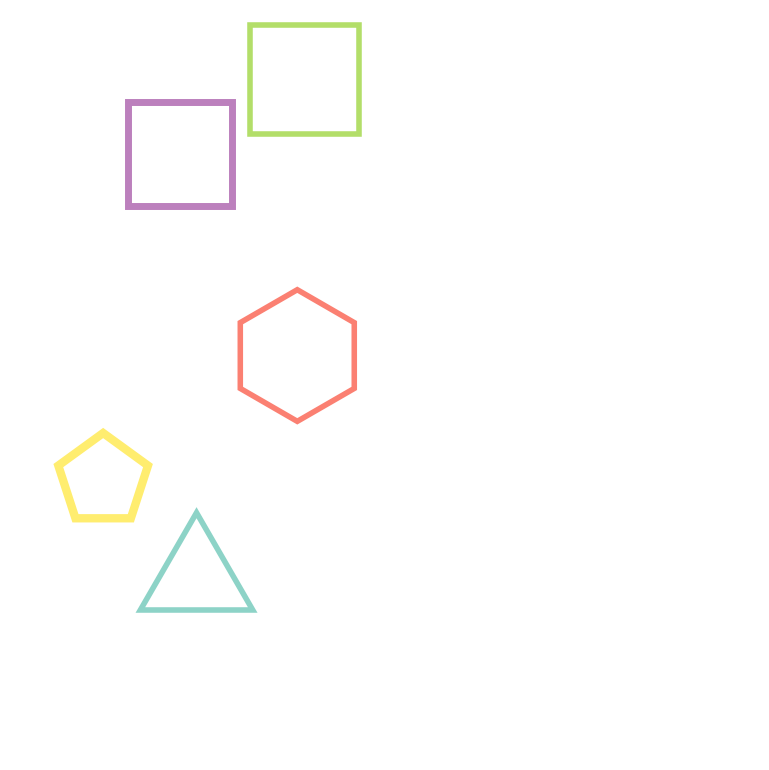[{"shape": "triangle", "thickness": 2, "radius": 0.42, "center": [0.255, 0.25]}, {"shape": "hexagon", "thickness": 2, "radius": 0.43, "center": [0.386, 0.538]}, {"shape": "square", "thickness": 2, "radius": 0.35, "center": [0.395, 0.897]}, {"shape": "square", "thickness": 2.5, "radius": 0.34, "center": [0.234, 0.8]}, {"shape": "pentagon", "thickness": 3, "radius": 0.31, "center": [0.134, 0.376]}]